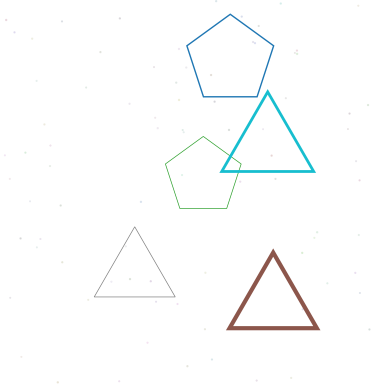[{"shape": "pentagon", "thickness": 1, "radius": 0.59, "center": [0.598, 0.844]}, {"shape": "pentagon", "thickness": 0.5, "radius": 0.52, "center": [0.528, 0.542]}, {"shape": "triangle", "thickness": 3, "radius": 0.65, "center": [0.71, 0.213]}, {"shape": "triangle", "thickness": 0.5, "radius": 0.61, "center": [0.35, 0.289]}, {"shape": "triangle", "thickness": 2, "radius": 0.69, "center": [0.695, 0.623]}]